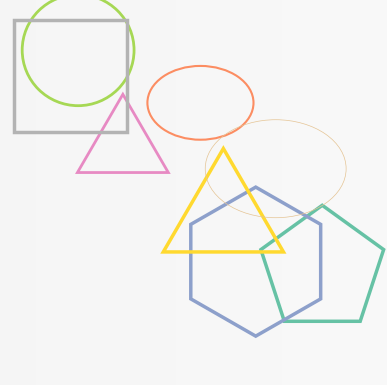[{"shape": "pentagon", "thickness": 2.5, "radius": 0.83, "center": [0.832, 0.3]}, {"shape": "oval", "thickness": 1.5, "radius": 0.68, "center": [0.517, 0.733]}, {"shape": "hexagon", "thickness": 2.5, "radius": 0.97, "center": [0.66, 0.32]}, {"shape": "triangle", "thickness": 2, "radius": 0.68, "center": [0.317, 0.62]}, {"shape": "circle", "thickness": 2, "radius": 0.72, "center": [0.202, 0.87]}, {"shape": "triangle", "thickness": 2.5, "radius": 0.9, "center": [0.576, 0.435]}, {"shape": "oval", "thickness": 0.5, "radius": 0.91, "center": [0.711, 0.562]}, {"shape": "square", "thickness": 2.5, "radius": 0.73, "center": [0.182, 0.803]}]